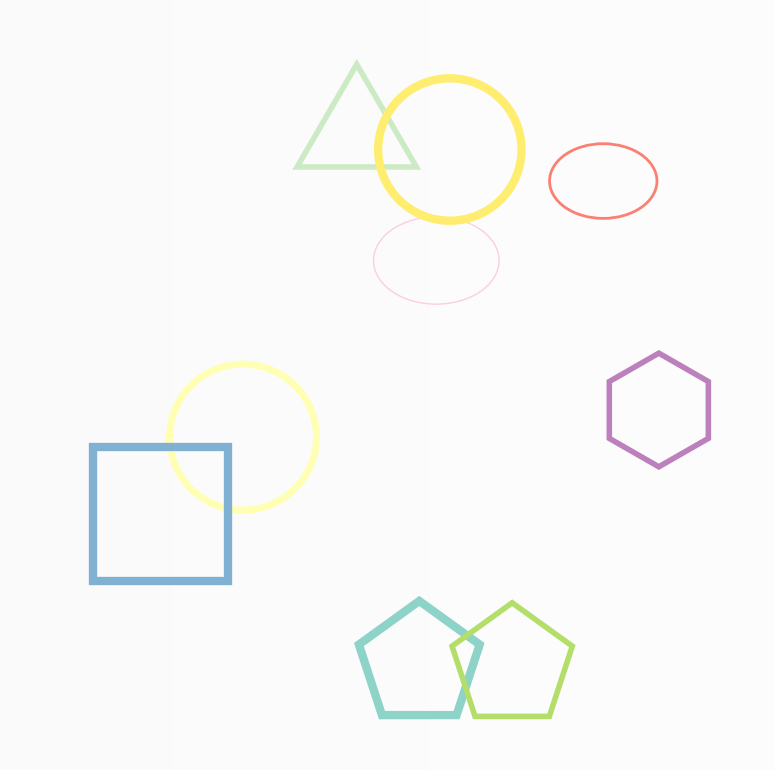[{"shape": "pentagon", "thickness": 3, "radius": 0.41, "center": [0.541, 0.138]}, {"shape": "circle", "thickness": 2.5, "radius": 0.47, "center": [0.314, 0.432]}, {"shape": "oval", "thickness": 1, "radius": 0.35, "center": [0.778, 0.765]}, {"shape": "square", "thickness": 3, "radius": 0.43, "center": [0.207, 0.333]}, {"shape": "pentagon", "thickness": 2, "radius": 0.41, "center": [0.661, 0.136]}, {"shape": "oval", "thickness": 0.5, "radius": 0.4, "center": [0.563, 0.662]}, {"shape": "hexagon", "thickness": 2, "radius": 0.37, "center": [0.85, 0.468]}, {"shape": "triangle", "thickness": 2, "radius": 0.44, "center": [0.46, 0.828]}, {"shape": "circle", "thickness": 3, "radius": 0.46, "center": [0.58, 0.806]}]